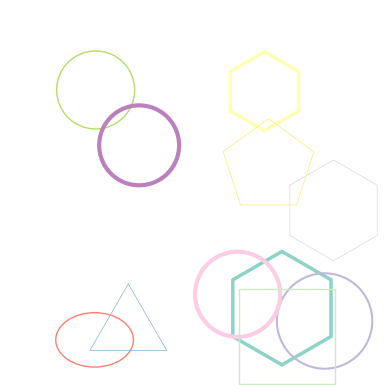[{"shape": "hexagon", "thickness": 2.5, "radius": 0.74, "center": [0.732, 0.2]}, {"shape": "hexagon", "thickness": 2.5, "radius": 0.51, "center": [0.687, 0.763]}, {"shape": "circle", "thickness": 1.5, "radius": 0.62, "center": [0.843, 0.166]}, {"shape": "oval", "thickness": 1, "radius": 0.5, "center": [0.246, 0.117]}, {"shape": "triangle", "thickness": 0.5, "radius": 0.58, "center": [0.333, 0.147]}, {"shape": "circle", "thickness": 1, "radius": 0.51, "center": [0.248, 0.766]}, {"shape": "circle", "thickness": 3, "radius": 0.55, "center": [0.617, 0.236]}, {"shape": "hexagon", "thickness": 0.5, "radius": 0.65, "center": [0.866, 0.454]}, {"shape": "circle", "thickness": 3, "radius": 0.52, "center": [0.361, 0.623]}, {"shape": "square", "thickness": 1, "radius": 0.62, "center": [0.745, 0.125]}, {"shape": "pentagon", "thickness": 0.5, "radius": 0.62, "center": [0.697, 0.568]}]